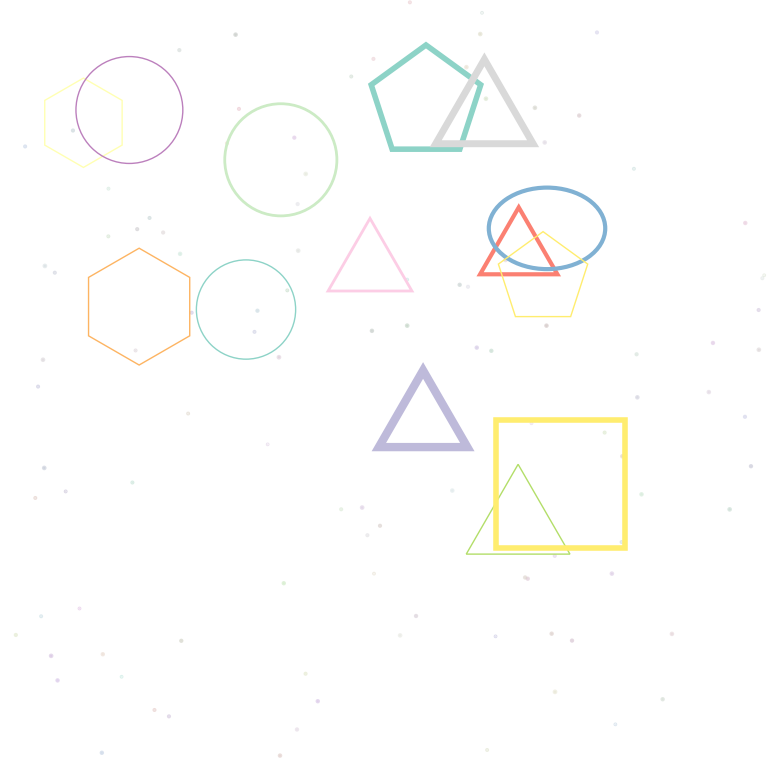[{"shape": "circle", "thickness": 0.5, "radius": 0.32, "center": [0.319, 0.598]}, {"shape": "pentagon", "thickness": 2, "radius": 0.37, "center": [0.553, 0.867]}, {"shape": "hexagon", "thickness": 0.5, "radius": 0.29, "center": [0.108, 0.841]}, {"shape": "triangle", "thickness": 3, "radius": 0.33, "center": [0.549, 0.453]}, {"shape": "triangle", "thickness": 1.5, "radius": 0.29, "center": [0.674, 0.673]}, {"shape": "oval", "thickness": 1.5, "radius": 0.38, "center": [0.71, 0.703]}, {"shape": "hexagon", "thickness": 0.5, "radius": 0.38, "center": [0.181, 0.602]}, {"shape": "triangle", "thickness": 0.5, "radius": 0.39, "center": [0.673, 0.319]}, {"shape": "triangle", "thickness": 1, "radius": 0.31, "center": [0.481, 0.654]}, {"shape": "triangle", "thickness": 2.5, "radius": 0.37, "center": [0.629, 0.85]}, {"shape": "circle", "thickness": 0.5, "radius": 0.35, "center": [0.168, 0.857]}, {"shape": "circle", "thickness": 1, "radius": 0.36, "center": [0.365, 0.792]}, {"shape": "pentagon", "thickness": 0.5, "radius": 0.3, "center": [0.705, 0.638]}, {"shape": "square", "thickness": 2, "radius": 0.42, "center": [0.728, 0.371]}]